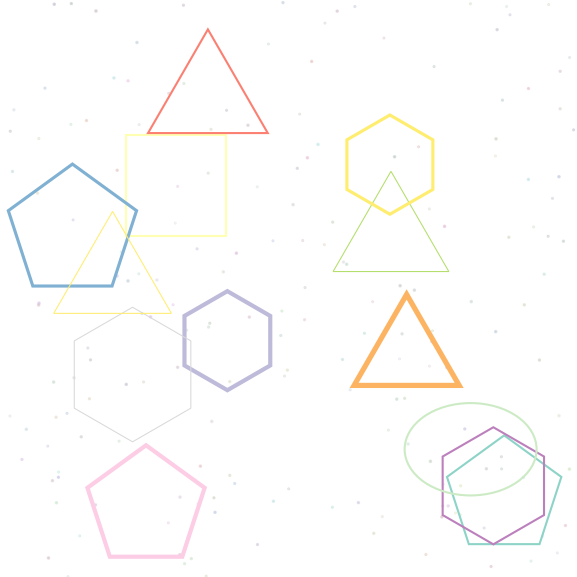[{"shape": "pentagon", "thickness": 1, "radius": 0.52, "center": [0.873, 0.141]}, {"shape": "square", "thickness": 1, "radius": 0.44, "center": [0.305, 0.678]}, {"shape": "hexagon", "thickness": 2, "radius": 0.43, "center": [0.394, 0.409]}, {"shape": "triangle", "thickness": 1, "radius": 0.6, "center": [0.36, 0.829]}, {"shape": "pentagon", "thickness": 1.5, "radius": 0.58, "center": [0.125, 0.598]}, {"shape": "triangle", "thickness": 2.5, "radius": 0.53, "center": [0.704, 0.384]}, {"shape": "triangle", "thickness": 0.5, "radius": 0.58, "center": [0.677, 0.587]}, {"shape": "pentagon", "thickness": 2, "radius": 0.53, "center": [0.253, 0.121]}, {"shape": "hexagon", "thickness": 0.5, "radius": 0.58, "center": [0.23, 0.351]}, {"shape": "hexagon", "thickness": 1, "radius": 0.51, "center": [0.854, 0.158]}, {"shape": "oval", "thickness": 1, "radius": 0.57, "center": [0.815, 0.221]}, {"shape": "triangle", "thickness": 0.5, "radius": 0.59, "center": [0.195, 0.515]}, {"shape": "hexagon", "thickness": 1.5, "radius": 0.43, "center": [0.675, 0.714]}]